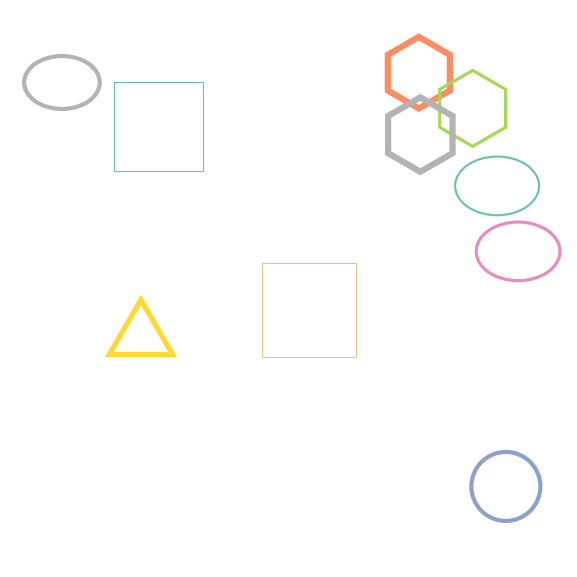[{"shape": "oval", "thickness": 1, "radius": 0.36, "center": [0.861, 0.677]}, {"shape": "square", "thickness": 0.5, "radius": 0.39, "center": [0.275, 0.78]}, {"shape": "hexagon", "thickness": 3, "radius": 0.31, "center": [0.725, 0.873]}, {"shape": "circle", "thickness": 2, "radius": 0.3, "center": [0.876, 0.157]}, {"shape": "oval", "thickness": 1.5, "radius": 0.36, "center": [0.897, 0.564]}, {"shape": "hexagon", "thickness": 1.5, "radius": 0.33, "center": [0.818, 0.811]}, {"shape": "triangle", "thickness": 2.5, "radius": 0.32, "center": [0.244, 0.417]}, {"shape": "square", "thickness": 0.5, "radius": 0.41, "center": [0.534, 0.462]}, {"shape": "hexagon", "thickness": 3, "radius": 0.32, "center": [0.728, 0.766]}, {"shape": "oval", "thickness": 2, "radius": 0.33, "center": [0.107, 0.856]}]